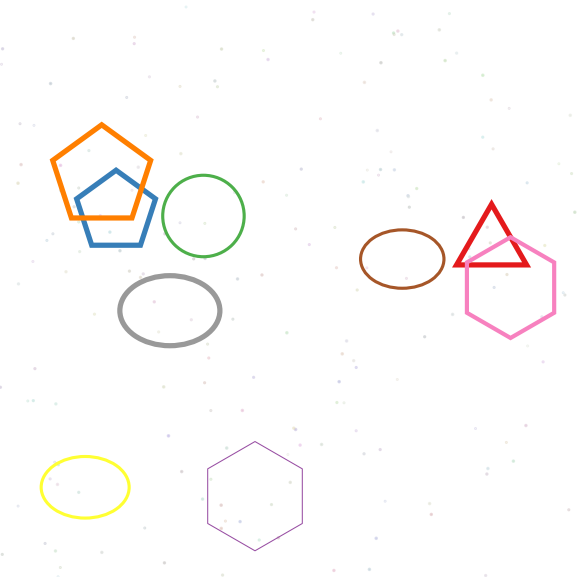[{"shape": "triangle", "thickness": 2.5, "radius": 0.35, "center": [0.851, 0.575]}, {"shape": "pentagon", "thickness": 2.5, "radius": 0.36, "center": [0.201, 0.633]}, {"shape": "circle", "thickness": 1.5, "radius": 0.35, "center": [0.352, 0.625]}, {"shape": "hexagon", "thickness": 0.5, "radius": 0.47, "center": [0.442, 0.14]}, {"shape": "pentagon", "thickness": 2.5, "radius": 0.45, "center": [0.176, 0.694]}, {"shape": "oval", "thickness": 1.5, "radius": 0.38, "center": [0.147, 0.155]}, {"shape": "oval", "thickness": 1.5, "radius": 0.36, "center": [0.697, 0.551]}, {"shape": "hexagon", "thickness": 2, "radius": 0.44, "center": [0.884, 0.501]}, {"shape": "oval", "thickness": 2.5, "radius": 0.43, "center": [0.294, 0.461]}]